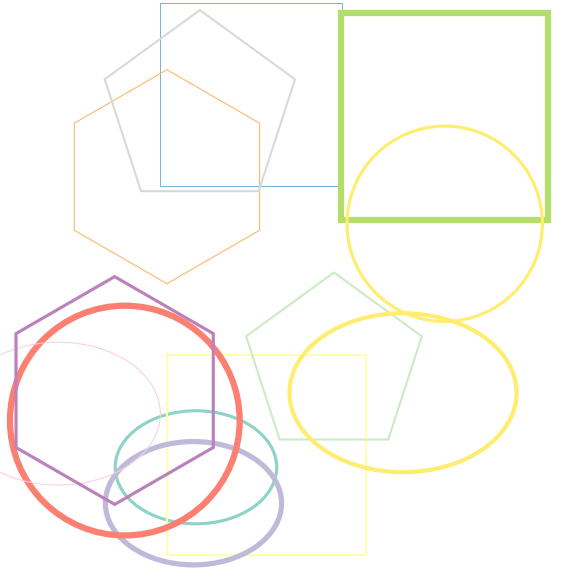[{"shape": "oval", "thickness": 1.5, "radius": 0.7, "center": [0.339, 0.19]}, {"shape": "square", "thickness": 1, "radius": 0.86, "center": [0.461, 0.212]}, {"shape": "oval", "thickness": 2.5, "radius": 0.76, "center": [0.335, 0.128]}, {"shape": "circle", "thickness": 3, "radius": 0.99, "center": [0.216, 0.271]}, {"shape": "square", "thickness": 0.5, "radius": 0.79, "center": [0.434, 0.836]}, {"shape": "hexagon", "thickness": 0.5, "radius": 0.93, "center": [0.289, 0.693]}, {"shape": "square", "thickness": 3, "radius": 0.9, "center": [0.77, 0.798]}, {"shape": "oval", "thickness": 0.5, "radius": 0.88, "center": [0.101, 0.283]}, {"shape": "pentagon", "thickness": 1, "radius": 0.87, "center": [0.346, 0.808]}, {"shape": "hexagon", "thickness": 1.5, "radius": 0.99, "center": [0.199, 0.323]}, {"shape": "pentagon", "thickness": 1, "radius": 0.8, "center": [0.578, 0.367]}, {"shape": "oval", "thickness": 2, "radius": 0.98, "center": [0.698, 0.319]}, {"shape": "circle", "thickness": 1.5, "radius": 0.85, "center": [0.77, 0.612]}]